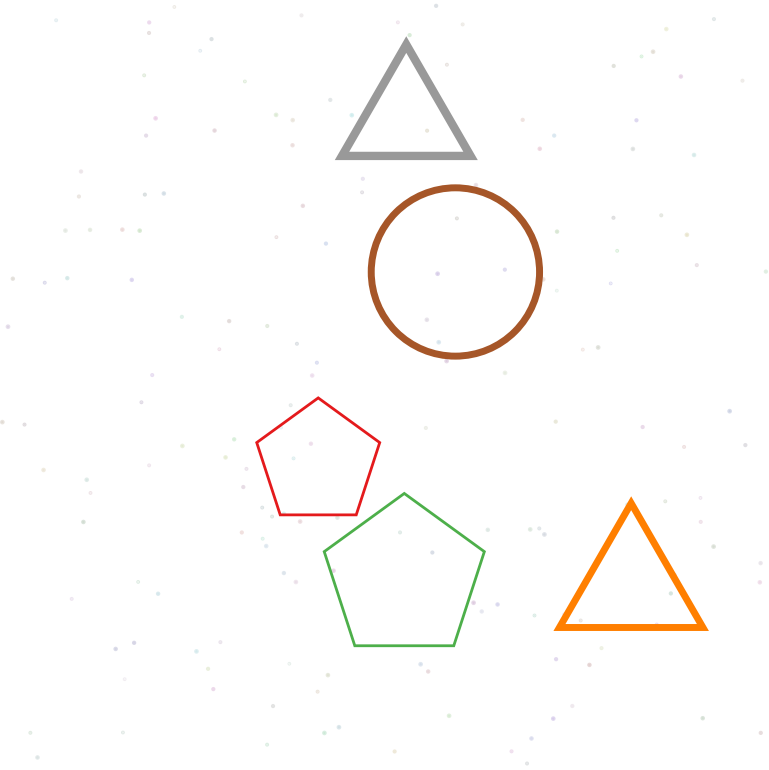[{"shape": "pentagon", "thickness": 1, "radius": 0.42, "center": [0.413, 0.399]}, {"shape": "pentagon", "thickness": 1, "radius": 0.55, "center": [0.525, 0.25]}, {"shape": "triangle", "thickness": 2.5, "radius": 0.54, "center": [0.82, 0.239]}, {"shape": "circle", "thickness": 2.5, "radius": 0.55, "center": [0.591, 0.647]}, {"shape": "triangle", "thickness": 3, "radius": 0.48, "center": [0.528, 0.846]}]